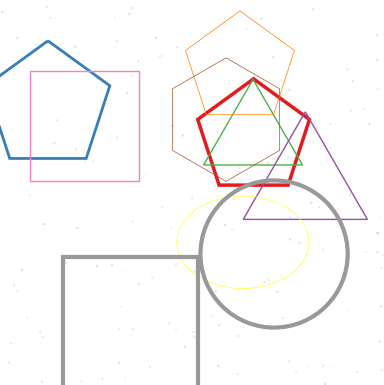[{"shape": "pentagon", "thickness": 2.5, "radius": 0.76, "center": [0.659, 0.643]}, {"shape": "pentagon", "thickness": 2, "radius": 0.84, "center": [0.125, 0.725]}, {"shape": "triangle", "thickness": 1, "radius": 0.74, "center": [0.657, 0.646]}, {"shape": "triangle", "thickness": 1, "radius": 0.93, "center": [0.793, 0.523]}, {"shape": "pentagon", "thickness": 0.5, "radius": 0.74, "center": [0.623, 0.823]}, {"shape": "oval", "thickness": 0.5, "radius": 0.86, "center": [0.631, 0.371]}, {"shape": "hexagon", "thickness": 0.5, "radius": 0.8, "center": [0.587, 0.689]}, {"shape": "square", "thickness": 1, "radius": 0.71, "center": [0.22, 0.672]}, {"shape": "circle", "thickness": 3, "radius": 0.96, "center": [0.712, 0.34]}, {"shape": "square", "thickness": 3, "radius": 0.88, "center": [0.338, 0.157]}]